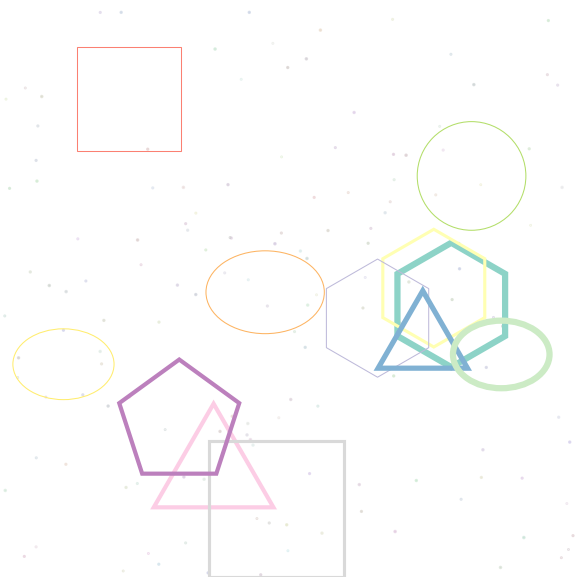[{"shape": "hexagon", "thickness": 3, "radius": 0.54, "center": [0.781, 0.471]}, {"shape": "hexagon", "thickness": 1.5, "radius": 0.51, "center": [0.751, 0.5]}, {"shape": "hexagon", "thickness": 0.5, "radius": 0.51, "center": [0.654, 0.448]}, {"shape": "square", "thickness": 0.5, "radius": 0.45, "center": [0.224, 0.828]}, {"shape": "triangle", "thickness": 2.5, "radius": 0.45, "center": [0.732, 0.406]}, {"shape": "oval", "thickness": 0.5, "radius": 0.51, "center": [0.459, 0.493]}, {"shape": "circle", "thickness": 0.5, "radius": 0.47, "center": [0.817, 0.694]}, {"shape": "triangle", "thickness": 2, "radius": 0.6, "center": [0.37, 0.18]}, {"shape": "square", "thickness": 1.5, "radius": 0.59, "center": [0.479, 0.118]}, {"shape": "pentagon", "thickness": 2, "radius": 0.55, "center": [0.31, 0.267]}, {"shape": "oval", "thickness": 3, "radius": 0.42, "center": [0.868, 0.385]}, {"shape": "oval", "thickness": 0.5, "radius": 0.44, "center": [0.11, 0.368]}]